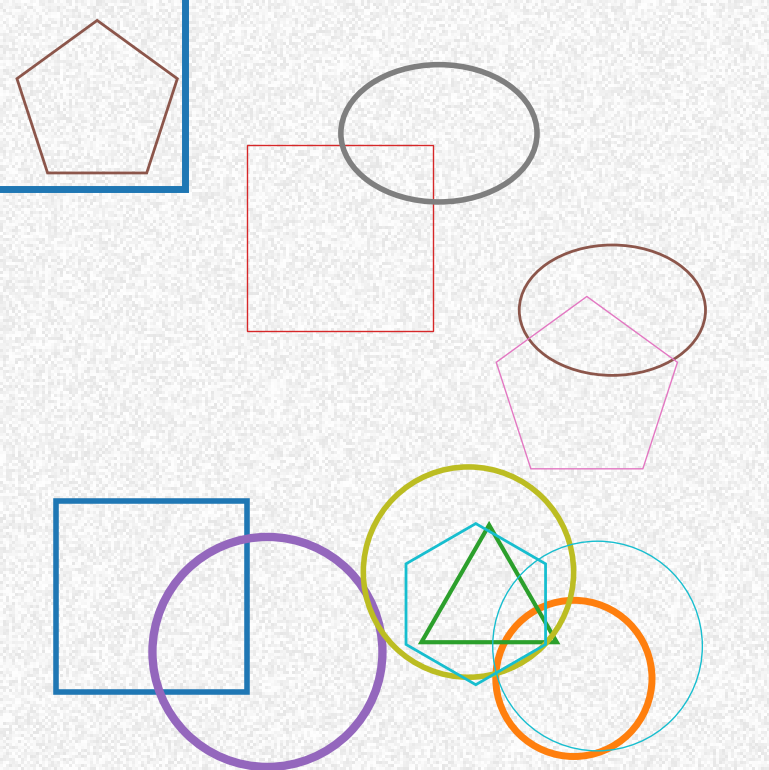[{"shape": "square", "thickness": 2.5, "radius": 0.64, "center": [0.113, 0.881]}, {"shape": "square", "thickness": 2, "radius": 0.62, "center": [0.196, 0.226]}, {"shape": "circle", "thickness": 2.5, "radius": 0.51, "center": [0.745, 0.119]}, {"shape": "triangle", "thickness": 1.5, "radius": 0.51, "center": [0.635, 0.217]}, {"shape": "square", "thickness": 0.5, "radius": 0.6, "center": [0.442, 0.691]}, {"shape": "circle", "thickness": 3, "radius": 0.75, "center": [0.347, 0.153]}, {"shape": "oval", "thickness": 1, "radius": 0.6, "center": [0.795, 0.597]}, {"shape": "pentagon", "thickness": 1, "radius": 0.55, "center": [0.126, 0.864]}, {"shape": "pentagon", "thickness": 0.5, "radius": 0.62, "center": [0.762, 0.491]}, {"shape": "oval", "thickness": 2, "radius": 0.64, "center": [0.57, 0.827]}, {"shape": "circle", "thickness": 2, "radius": 0.68, "center": [0.608, 0.257]}, {"shape": "circle", "thickness": 0.5, "radius": 0.68, "center": [0.776, 0.161]}, {"shape": "hexagon", "thickness": 1, "radius": 0.52, "center": [0.618, 0.215]}]